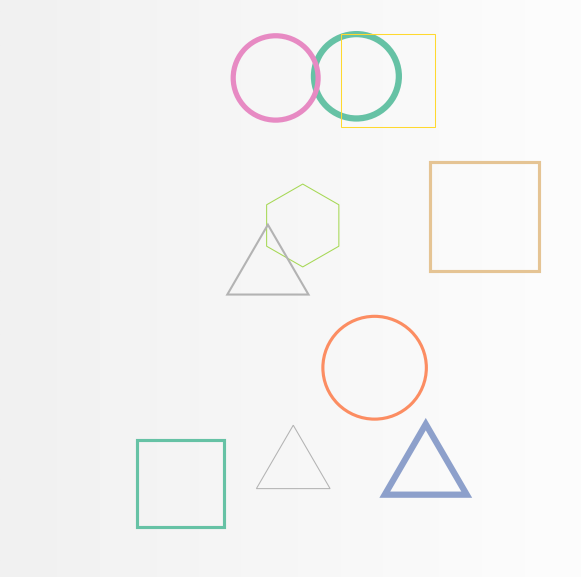[{"shape": "square", "thickness": 1.5, "radius": 0.38, "center": [0.311, 0.162]}, {"shape": "circle", "thickness": 3, "radius": 0.37, "center": [0.613, 0.867]}, {"shape": "circle", "thickness": 1.5, "radius": 0.45, "center": [0.644, 0.362]}, {"shape": "triangle", "thickness": 3, "radius": 0.41, "center": [0.733, 0.183]}, {"shape": "circle", "thickness": 2.5, "radius": 0.37, "center": [0.474, 0.864]}, {"shape": "hexagon", "thickness": 0.5, "radius": 0.36, "center": [0.521, 0.609]}, {"shape": "square", "thickness": 0.5, "radius": 0.41, "center": [0.668, 0.86]}, {"shape": "square", "thickness": 1.5, "radius": 0.47, "center": [0.833, 0.625]}, {"shape": "triangle", "thickness": 0.5, "radius": 0.37, "center": [0.505, 0.19]}, {"shape": "triangle", "thickness": 1, "radius": 0.4, "center": [0.461, 0.529]}]